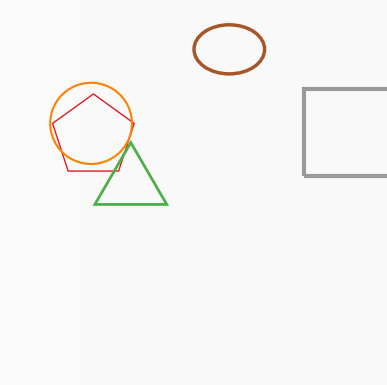[{"shape": "pentagon", "thickness": 1, "radius": 0.55, "center": [0.241, 0.645]}, {"shape": "triangle", "thickness": 2, "radius": 0.54, "center": [0.338, 0.523]}, {"shape": "circle", "thickness": 1.5, "radius": 0.53, "center": [0.235, 0.68]}, {"shape": "oval", "thickness": 2.5, "radius": 0.46, "center": [0.592, 0.872]}, {"shape": "square", "thickness": 3, "radius": 0.56, "center": [0.896, 0.656]}]